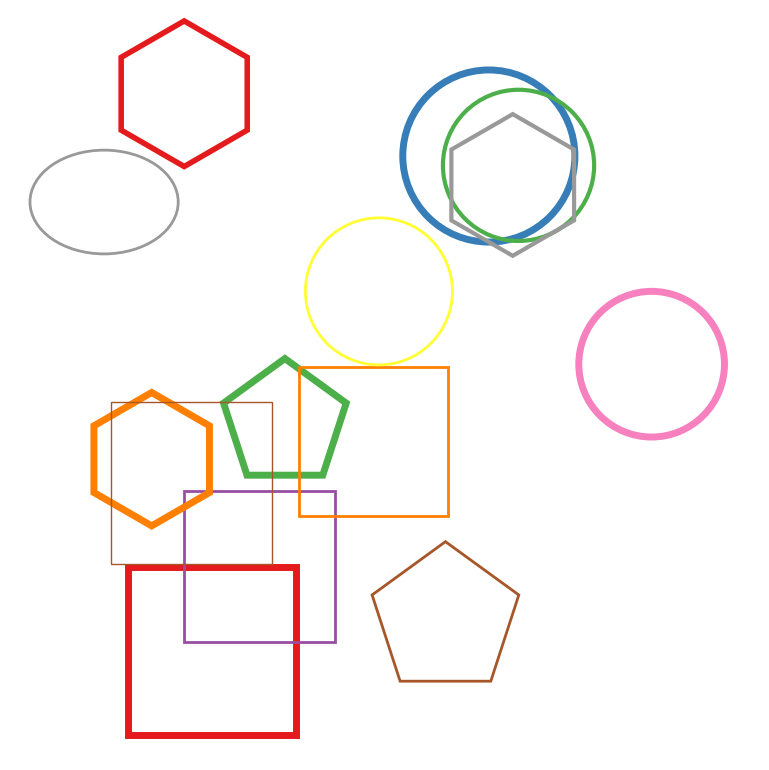[{"shape": "square", "thickness": 2.5, "radius": 0.55, "center": [0.276, 0.155]}, {"shape": "hexagon", "thickness": 2, "radius": 0.47, "center": [0.239, 0.878]}, {"shape": "circle", "thickness": 2.5, "radius": 0.56, "center": [0.635, 0.797]}, {"shape": "circle", "thickness": 1.5, "radius": 0.49, "center": [0.673, 0.785]}, {"shape": "pentagon", "thickness": 2.5, "radius": 0.42, "center": [0.37, 0.451]}, {"shape": "square", "thickness": 1, "radius": 0.49, "center": [0.336, 0.264]}, {"shape": "hexagon", "thickness": 2.5, "radius": 0.43, "center": [0.197, 0.404]}, {"shape": "square", "thickness": 1, "radius": 0.49, "center": [0.485, 0.426]}, {"shape": "circle", "thickness": 1, "radius": 0.48, "center": [0.492, 0.622]}, {"shape": "pentagon", "thickness": 1, "radius": 0.5, "center": [0.579, 0.196]}, {"shape": "square", "thickness": 0.5, "radius": 0.52, "center": [0.249, 0.373]}, {"shape": "circle", "thickness": 2.5, "radius": 0.47, "center": [0.846, 0.527]}, {"shape": "hexagon", "thickness": 1.5, "radius": 0.46, "center": [0.666, 0.76]}, {"shape": "oval", "thickness": 1, "radius": 0.48, "center": [0.135, 0.738]}]